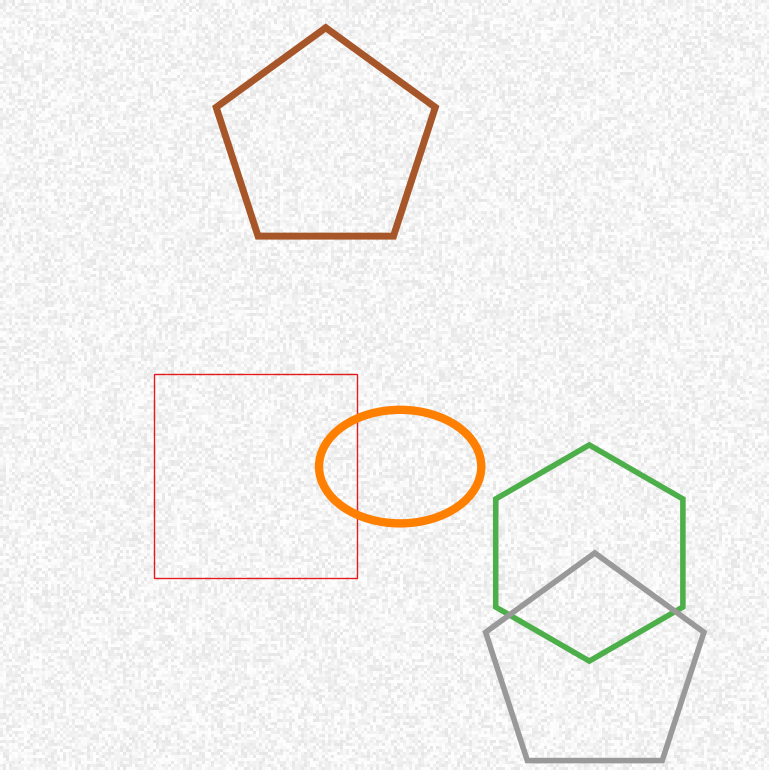[{"shape": "square", "thickness": 0.5, "radius": 0.66, "center": [0.332, 0.382]}, {"shape": "hexagon", "thickness": 2, "radius": 0.7, "center": [0.765, 0.282]}, {"shape": "oval", "thickness": 3, "radius": 0.53, "center": [0.52, 0.394]}, {"shape": "pentagon", "thickness": 2.5, "radius": 0.75, "center": [0.423, 0.814]}, {"shape": "pentagon", "thickness": 2, "radius": 0.75, "center": [0.772, 0.133]}]